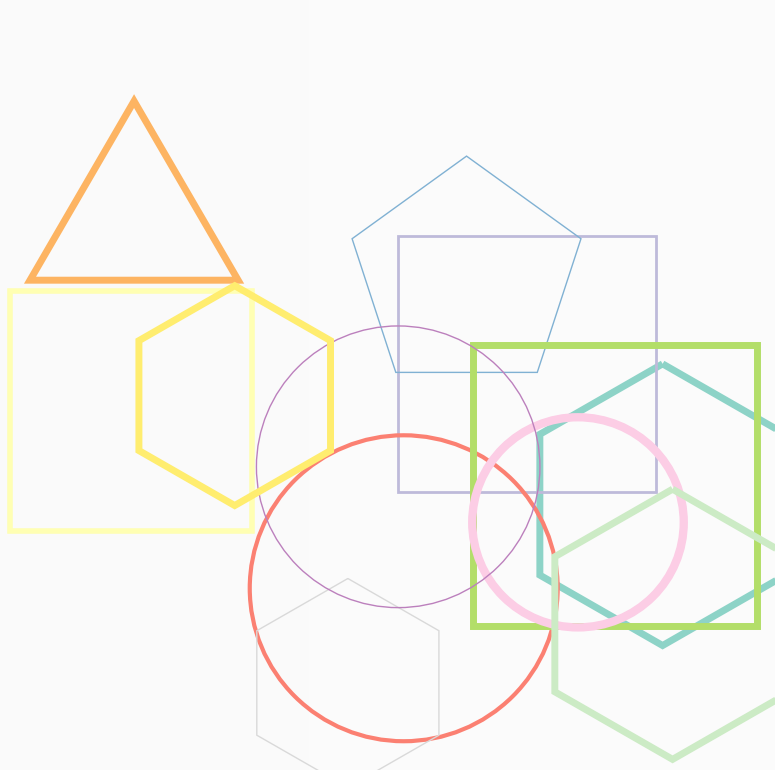[{"shape": "hexagon", "thickness": 2.5, "radius": 0.91, "center": [0.855, 0.345]}, {"shape": "square", "thickness": 2, "radius": 0.78, "center": [0.169, 0.466]}, {"shape": "square", "thickness": 1, "radius": 0.83, "center": [0.68, 0.527]}, {"shape": "circle", "thickness": 1.5, "radius": 0.99, "center": [0.521, 0.236]}, {"shape": "pentagon", "thickness": 0.5, "radius": 0.78, "center": [0.602, 0.642]}, {"shape": "triangle", "thickness": 2.5, "radius": 0.78, "center": [0.173, 0.714]}, {"shape": "square", "thickness": 2.5, "radius": 0.91, "center": [0.793, 0.37]}, {"shape": "circle", "thickness": 3, "radius": 0.68, "center": [0.746, 0.322]}, {"shape": "hexagon", "thickness": 0.5, "radius": 0.68, "center": [0.449, 0.113]}, {"shape": "circle", "thickness": 0.5, "radius": 0.91, "center": [0.514, 0.394]}, {"shape": "hexagon", "thickness": 2.5, "radius": 0.88, "center": [0.868, 0.189]}, {"shape": "hexagon", "thickness": 2.5, "radius": 0.71, "center": [0.303, 0.486]}]